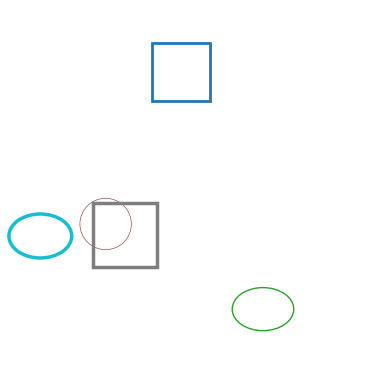[{"shape": "square", "thickness": 2, "radius": 0.37, "center": [0.47, 0.812]}, {"shape": "oval", "thickness": 1, "radius": 0.4, "center": [0.683, 0.197]}, {"shape": "circle", "thickness": 0.5, "radius": 0.33, "center": [0.274, 0.418]}, {"shape": "square", "thickness": 2.5, "radius": 0.42, "center": [0.324, 0.39]}, {"shape": "oval", "thickness": 2.5, "radius": 0.41, "center": [0.105, 0.387]}]